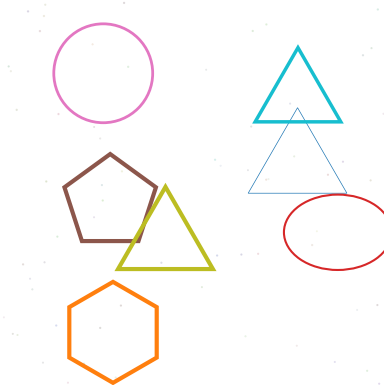[{"shape": "triangle", "thickness": 0.5, "radius": 0.74, "center": [0.773, 0.572]}, {"shape": "hexagon", "thickness": 3, "radius": 0.66, "center": [0.294, 0.137]}, {"shape": "oval", "thickness": 1.5, "radius": 0.7, "center": [0.877, 0.397]}, {"shape": "pentagon", "thickness": 3, "radius": 0.62, "center": [0.286, 0.475]}, {"shape": "circle", "thickness": 2, "radius": 0.64, "center": [0.268, 0.81]}, {"shape": "triangle", "thickness": 3, "radius": 0.71, "center": [0.43, 0.372]}, {"shape": "triangle", "thickness": 2.5, "radius": 0.64, "center": [0.774, 0.748]}]